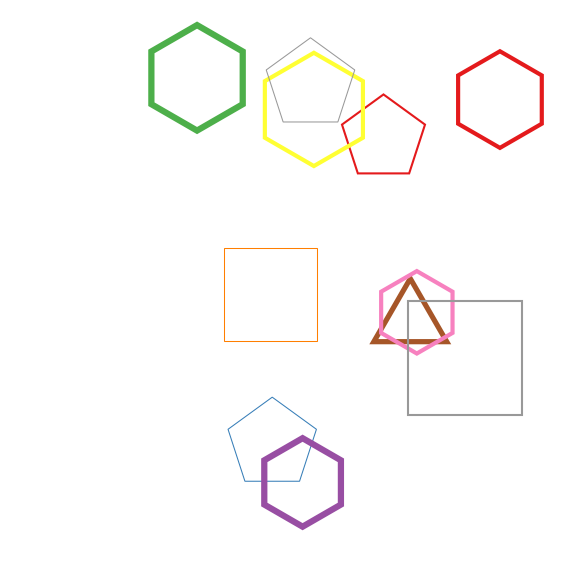[{"shape": "pentagon", "thickness": 1, "radius": 0.38, "center": [0.664, 0.76]}, {"shape": "hexagon", "thickness": 2, "radius": 0.42, "center": [0.866, 0.827]}, {"shape": "pentagon", "thickness": 0.5, "radius": 0.4, "center": [0.471, 0.231]}, {"shape": "hexagon", "thickness": 3, "radius": 0.46, "center": [0.341, 0.864]}, {"shape": "hexagon", "thickness": 3, "radius": 0.38, "center": [0.524, 0.164]}, {"shape": "square", "thickness": 0.5, "radius": 0.4, "center": [0.468, 0.49]}, {"shape": "hexagon", "thickness": 2, "radius": 0.49, "center": [0.544, 0.81]}, {"shape": "triangle", "thickness": 2.5, "radius": 0.36, "center": [0.71, 0.444]}, {"shape": "hexagon", "thickness": 2, "radius": 0.36, "center": [0.722, 0.458]}, {"shape": "pentagon", "thickness": 0.5, "radius": 0.4, "center": [0.538, 0.853]}, {"shape": "square", "thickness": 1, "radius": 0.49, "center": [0.805, 0.379]}]